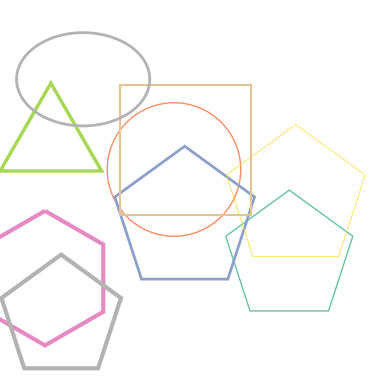[{"shape": "pentagon", "thickness": 1, "radius": 0.87, "center": [0.751, 0.333]}, {"shape": "circle", "thickness": 1, "radius": 0.87, "center": [0.452, 0.56]}, {"shape": "pentagon", "thickness": 2, "radius": 0.95, "center": [0.48, 0.429]}, {"shape": "hexagon", "thickness": 3, "radius": 0.87, "center": [0.117, 0.278]}, {"shape": "triangle", "thickness": 2.5, "radius": 0.76, "center": [0.132, 0.632]}, {"shape": "pentagon", "thickness": 0.5, "radius": 0.95, "center": [0.768, 0.487]}, {"shape": "square", "thickness": 1.5, "radius": 0.85, "center": [0.482, 0.61]}, {"shape": "oval", "thickness": 2, "radius": 0.87, "center": [0.216, 0.794]}, {"shape": "pentagon", "thickness": 3, "radius": 0.82, "center": [0.159, 0.175]}]